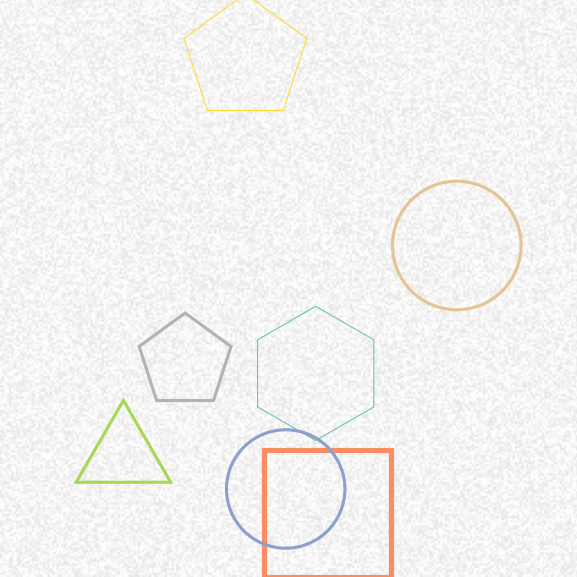[{"shape": "hexagon", "thickness": 0.5, "radius": 0.58, "center": [0.547, 0.353]}, {"shape": "square", "thickness": 2.5, "radius": 0.55, "center": [0.568, 0.11]}, {"shape": "circle", "thickness": 1.5, "radius": 0.51, "center": [0.495, 0.152]}, {"shape": "triangle", "thickness": 1.5, "radius": 0.47, "center": [0.214, 0.211]}, {"shape": "pentagon", "thickness": 0.5, "radius": 0.56, "center": [0.425, 0.898]}, {"shape": "circle", "thickness": 1.5, "radius": 0.56, "center": [0.791, 0.574]}, {"shape": "pentagon", "thickness": 1.5, "radius": 0.42, "center": [0.32, 0.373]}]